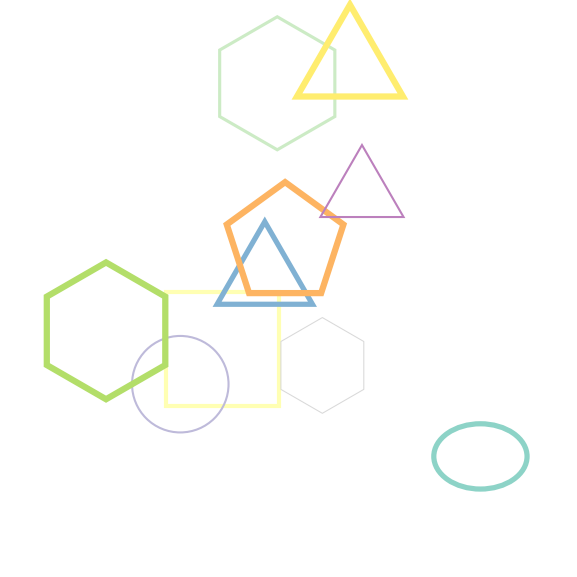[{"shape": "oval", "thickness": 2.5, "radius": 0.4, "center": [0.832, 0.209]}, {"shape": "square", "thickness": 2, "radius": 0.49, "center": [0.385, 0.394]}, {"shape": "circle", "thickness": 1, "radius": 0.42, "center": [0.312, 0.334]}, {"shape": "triangle", "thickness": 2.5, "radius": 0.48, "center": [0.458, 0.52]}, {"shape": "pentagon", "thickness": 3, "radius": 0.53, "center": [0.494, 0.578]}, {"shape": "hexagon", "thickness": 3, "radius": 0.59, "center": [0.184, 0.426]}, {"shape": "hexagon", "thickness": 0.5, "radius": 0.41, "center": [0.558, 0.366]}, {"shape": "triangle", "thickness": 1, "radius": 0.42, "center": [0.627, 0.665]}, {"shape": "hexagon", "thickness": 1.5, "radius": 0.58, "center": [0.48, 0.855]}, {"shape": "triangle", "thickness": 3, "radius": 0.53, "center": [0.606, 0.885]}]